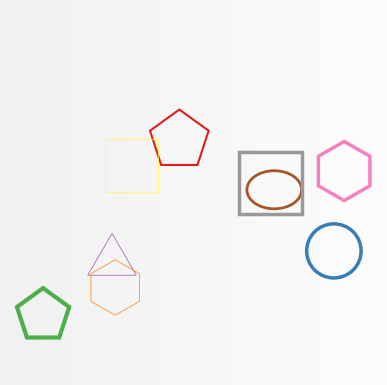[{"shape": "pentagon", "thickness": 1.5, "radius": 0.4, "center": [0.463, 0.636]}, {"shape": "circle", "thickness": 2.5, "radius": 0.35, "center": [0.862, 0.348]}, {"shape": "pentagon", "thickness": 3, "radius": 0.35, "center": [0.111, 0.181]}, {"shape": "triangle", "thickness": 0.5, "radius": 0.36, "center": [0.289, 0.321]}, {"shape": "hexagon", "thickness": 0.5, "radius": 0.36, "center": [0.297, 0.253]}, {"shape": "square", "thickness": 0.5, "radius": 0.34, "center": [0.338, 0.57]}, {"shape": "oval", "thickness": 2, "radius": 0.35, "center": [0.708, 0.507]}, {"shape": "hexagon", "thickness": 2.5, "radius": 0.38, "center": [0.888, 0.556]}, {"shape": "square", "thickness": 2.5, "radius": 0.4, "center": [0.698, 0.524]}]